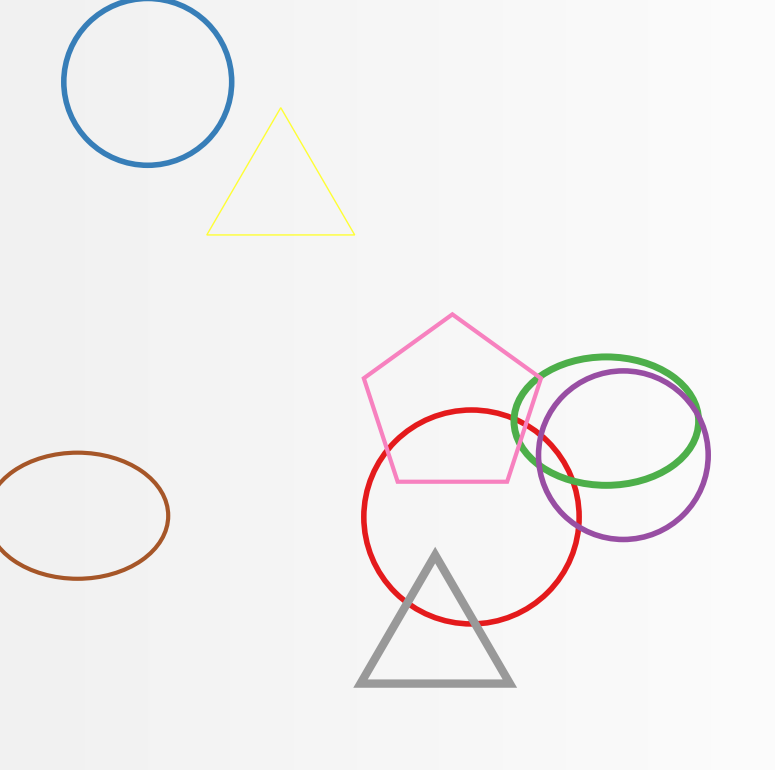[{"shape": "circle", "thickness": 2, "radius": 0.69, "center": [0.608, 0.329]}, {"shape": "circle", "thickness": 2, "radius": 0.54, "center": [0.191, 0.894]}, {"shape": "oval", "thickness": 2.5, "radius": 0.6, "center": [0.782, 0.453]}, {"shape": "circle", "thickness": 2, "radius": 0.55, "center": [0.804, 0.409]}, {"shape": "triangle", "thickness": 0.5, "radius": 0.55, "center": [0.362, 0.75]}, {"shape": "oval", "thickness": 1.5, "radius": 0.58, "center": [0.1, 0.33]}, {"shape": "pentagon", "thickness": 1.5, "radius": 0.6, "center": [0.584, 0.472]}, {"shape": "triangle", "thickness": 3, "radius": 0.56, "center": [0.562, 0.168]}]